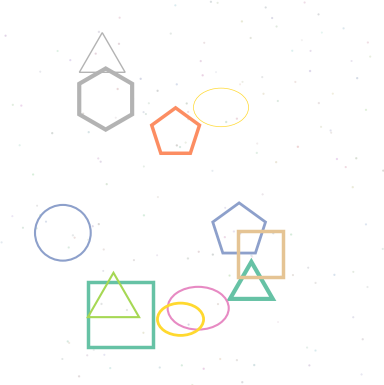[{"shape": "triangle", "thickness": 3, "radius": 0.32, "center": [0.653, 0.256]}, {"shape": "square", "thickness": 2.5, "radius": 0.42, "center": [0.313, 0.183]}, {"shape": "pentagon", "thickness": 2.5, "radius": 0.33, "center": [0.456, 0.655]}, {"shape": "circle", "thickness": 1.5, "radius": 0.36, "center": [0.163, 0.395]}, {"shape": "pentagon", "thickness": 2, "radius": 0.36, "center": [0.621, 0.401]}, {"shape": "oval", "thickness": 1.5, "radius": 0.4, "center": [0.515, 0.199]}, {"shape": "triangle", "thickness": 1.5, "radius": 0.38, "center": [0.295, 0.215]}, {"shape": "oval", "thickness": 2, "radius": 0.3, "center": [0.469, 0.171]}, {"shape": "oval", "thickness": 0.5, "radius": 0.36, "center": [0.574, 0.721]}, {"shape": "square", "thickness": 2.5, "radius": 0.3, "center": [0.677, 0.341]}, {"shape": "hexagon", "thickness": 3, "radius": 0.4, "center": [0.275, 0.743]}, {"shape": "triangle", "thickness": 1, "radius": 0.34, "center": [0.266, 0.847]}]